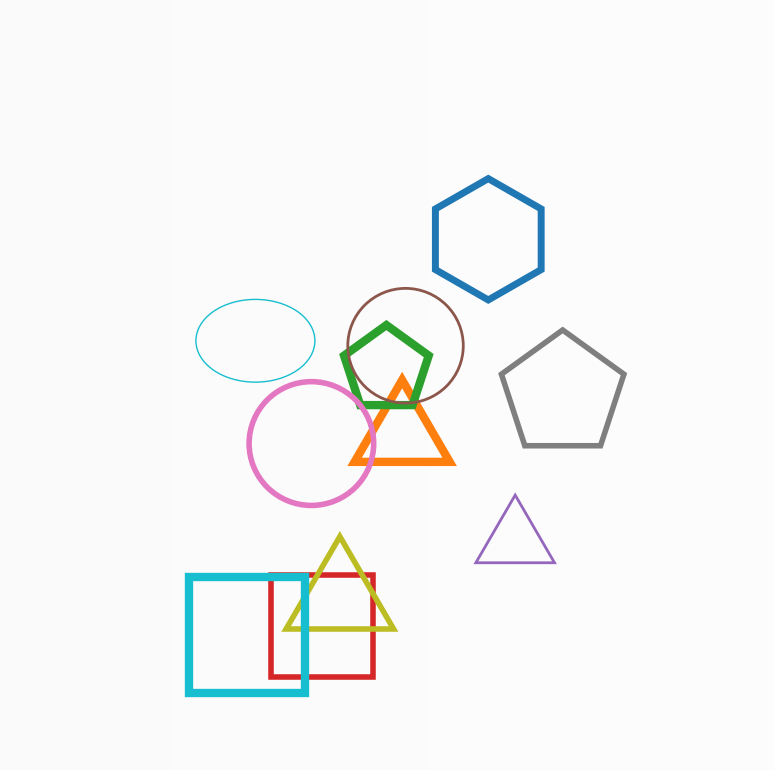[{"shape": "hexagon", "thickness": 2.5, "radius": 0.39, "center": [0.63, 0.689]}, {"shape": "triangle", "thickness": 3, "radius": 0.35, "center": [0.519, 0.436]}, {"shape": "pentagon", "thickness": 3, "radius": 0.29, "center": [0.499, 0.52]}, {"shape": "square", "thickness": 2, "radius": 0.33, "center": [0.416, 0.187]}, {"shape": "triangle", "thickness": 1, "radius": 0.29, "center": [0.665, 0.298]}, {"shape": "circle", "thickness": 1, "radius": 0.37, "center": [0.523, 0.551]}, {"shape": "circle", "thickness": 2, "radius": 0.4, "center": [0.402, 0.424]}, {"shape": "pentagon", "thickness": 2, "radius": 0.42, "center": [0.726, 0.488]}, {"shape": "triangle", "thickness": 2, "radius": 0.4, "center": [0.439, 0.223]}, {"shape": "square", "thickness": 3, "radius": 0.38, "center": [0.319, 0.175]}, {"shape": "oval", "thickness": 0.5, "radius": 0.38, "center": [0.33, 0.557]}]